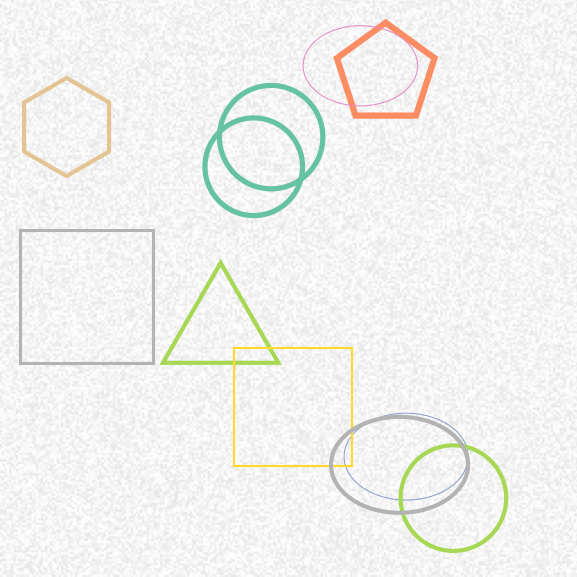[{"shape": "circle", "thickness": 2.5, "radius": 0.42, "center": [0.439, 0.71]}, {"shape": "circle", "thickness": 2.5, "radius": 0.45, "center": [0.47, 0.762]}, {"shape": "pentagon", "thickness": 3, "radius": 0.44, "center": [0.668, 0.871]}, {"shape": "oval", "thickness": 0.5, "radius": 0.54, "center": [0.703, 0.208]}, {"shape": "oval", "thickness": 0.5, "radius": 0.5, "center": [0.624, 0.885]}, {"shape": "circle", "thickness": 2, "radius": 0.46, "center": [0.785, 0.137]}, {"shape": "triangle", "thickness": 2, "radius": 0.58, "center": [0.382, 0.429]}, {"shape": "square", "thickness": 1, "radius": 0.51, "center": [0.507, 0.295]}, {"shape": "hexagon", "thickness": 2, "radius": 0.42, "center": [0.115, 0.779]}, {"shape": "oval", "thickness": 2, "radius": 0.59, "center": [0.692, 0.194]}, {"shape": "square", "thickness": 1.5, "radius": 0.58, "center": [0.149, 0.485]}]